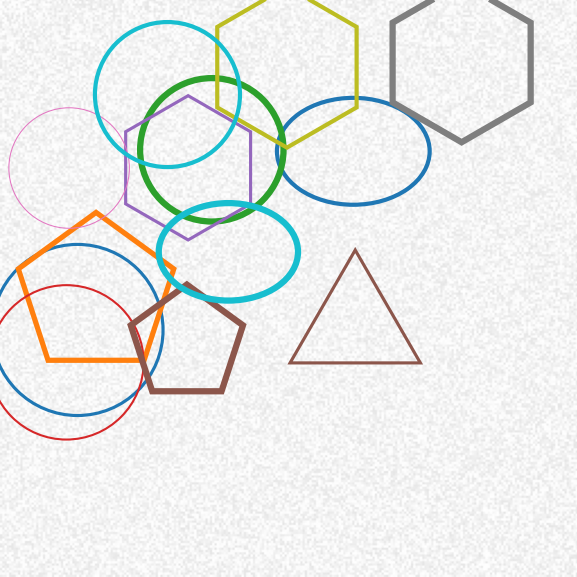[{"shape": "oval", "thickness": 2, "radius": 0.66, "center": [0.612, 0.737]}, {"shape": "circle", "thickness": 1.5, "radius": 0.74, "center": [0.134, 0.428]}, {"shape": "pentagon", "thickness": 2.5, "radius": 0.71, "center": [0.166, 0.49]}, {"shape": "circle", "thickness": 3, "radius": 0.62, "center": [0.367, 0.74]}, {"shape": "circle", "thickness": 1, "radius": 0.67, "center": [0.115, 0.372]}, {"shape": "hexagon", "thickness": 1.5, "radius": 0.62, "center": [0.326, 0.709]}, {"shape": "triangle", "thickness": 1.5, "radius": 0.65, "center": [0.615, 0.436]}, {"shape": "pentagon", "thickness": 3, "radius": 0.51, "center": [0.324, 0.404]}, {"shape": "circle", "thickness": 0.5, "radius": 0.52, "center": [0.12, 0.708]}, {"shape": "hexagon", "thickness": 3, "radius": 0.69, "center": [0.799, 0.891]}, {"shape": "hexagon", "thickness": 2, "radius": 0.7, "center": [0.497, 0.883]}, {"shape": "circle", "thickness": 2, "radius": 0.63, "center": [0.29, 0.835]}, {"shape": "oval", "thickness": 3, "radius": 0.6, "center": [0.395, 0.563]}]